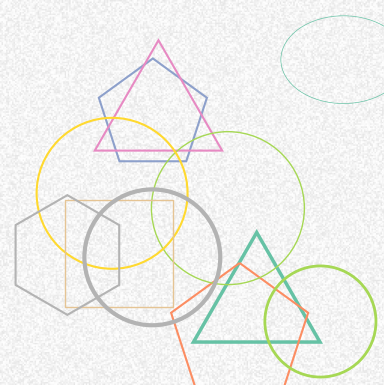[{"shape": "triangle", "thickness": 2.5, "radius": 0.95, "center": [0.667, 0.206]}, {"shape": "oval", "thickness": 0.5, "radius": 0.81, "center": [0.892, 0.845]}, {"shape": "pentagon", "thickness": 1.5, "radius": 0.94, "center": [0.622, 0.13]}, {"shape": "pentagon", "thickness": 1.5, "radius": 0.74, "center": [0.397, 0.701]}, {"shape": "triangle", "thickness": 1.5, "radius": 0.96, "center": [0.412, 0.704]}, {"shape": "circle", "thickness": 1, "radius": 0.99, "center": [0.592, 0.459]}, {"shape": "circle", "thickness": 2, "radius": 0.72, "center": [0.832, 0.165]}, {"shape": "circle", "thickness": 1.5, "radius": 0.98, "center": [0.291, 0.498]}, {"shape": "square", "thickness": 1, "radius": 0.7, "center": [0.31, 0.342]}, {"shape": "hexagon", "thickness": 1.5, "radius": 0.78, "center": [0.175, 0.338]}, {"shape": "circle", "thickness": 3, "radius": 0.88, "center": [0.396, 0.332]}]